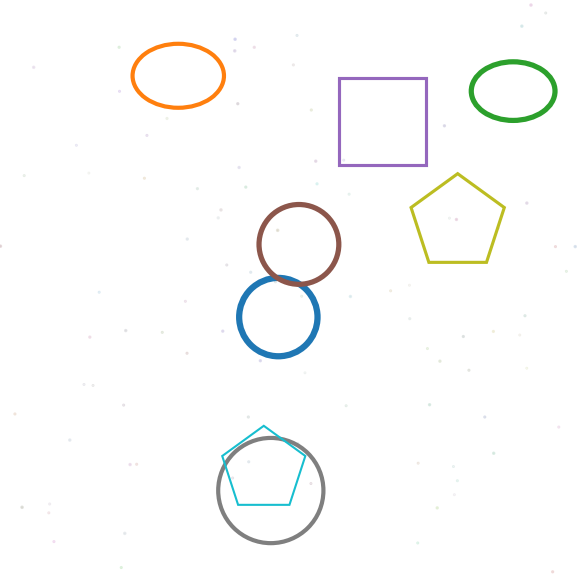[{"shape": "circle", "thickness": 3, "radius": 0.34, "center": [0.482, 0.45]}, {"shape": "oval", "thickness": 2, "radius": 0.4, "center": [0.309, 0.868]}, {"shape": "oval", "thickness": 2.5, "radius": 0.36, "center": [0.889, 0.841]}, {"shape": "square", "thickness": 1.5, "radius": 0.38, "center": [0.662, 0.788]}, {"shape": "circle", "thickness": 2.5, "radius": 0.35, "center": [0.518, 0.576]}, {"shape": "circle", "thickness": 2, "radius": 0.46, "center": [0.469, 0.15]}, {"shape": "pentagon", "thickness": 1.5, "radius": 0.42, "center": [0.793, 0.614]}, {"shape": "pentagon", "thickness": 1, "radius": 0.38, "center": [0.457, 0.186]}]